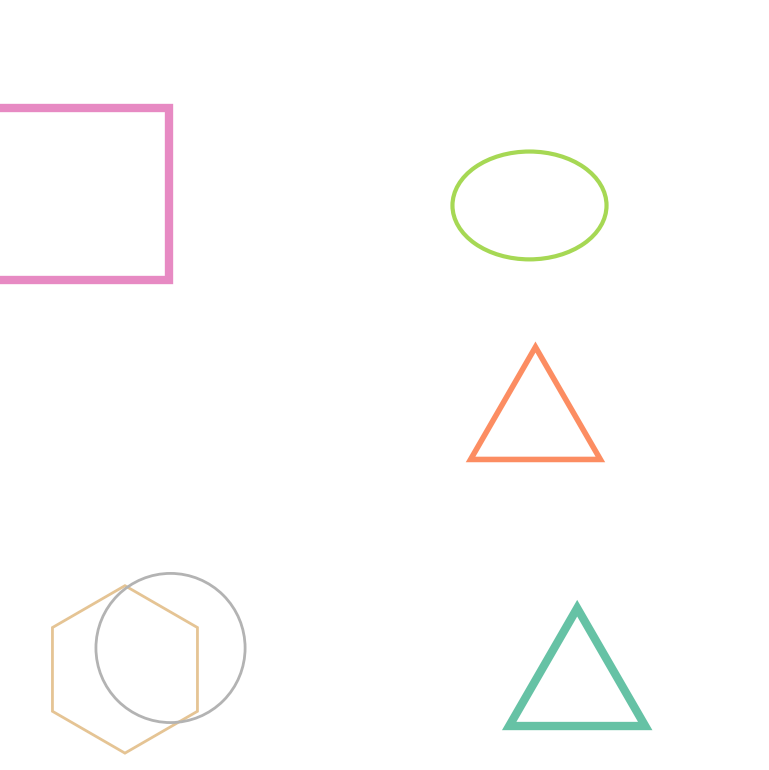[{"shape": "triangle", "thickness": 3, "radius": 0.51, "center": [0.75, 0.108]}, {"shape": "triangle", "thickness": 2, "radius": 0.49, "center": [0.695, 0.452]}, {"shape": "square", "thickness": 3, "radius": 0.56, "center": [0.108, 0.748]}, {"shape": "oval", "thickness": 1.5, "radius": 0.5, "center": [0.688, 0.733]}, {"shape": "hexagon", "thickness": 1, "radius": 0.54, "center": [0.162, 0.131]}, {"shape": "circle", "thickness": 1, "radius": 0.48, "center": [0.221, 0.158]}]